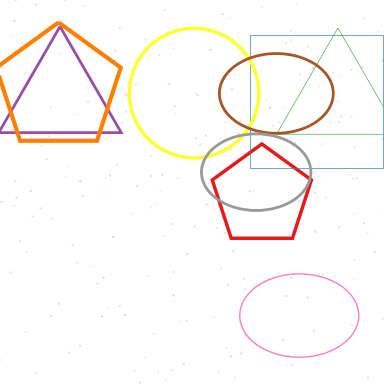[{"shape": "pentagon", "thickness": 2.5, "radius": 0.68, "center": [0.68, 0.491]}, {"shape": "square", "thickness": 0.5, "radius": 0.87, "center": [0.822, 0.736]}, {"shape": "triangle", "thickness": 0.5, "radius": 0.92, "center": [0.878, 0.743]}, {"shape": "triangle", "thickness": 2, "radius": 0.92, "center": [0.156, 0.747]}, {"shape": "pentagon", "thickness": 3, "radius": 0.85, "center": [0.152, 0.772]}, {"shape": "circle", "thickness": 2.5, "radius": 0.84, "center": [0.504, 0.758]}, {"shape": "oval", "thickness": 2, "radius": 0.74, "center": [0.718, 0.757]}, {"shape": "oval", "thickness": 1, "radius": 0.77, "center": [0.777, 0.18]}, {"shape": "oval", "thickness": 2, "radius": 0.71, "center": [0.665, 0.553]}]